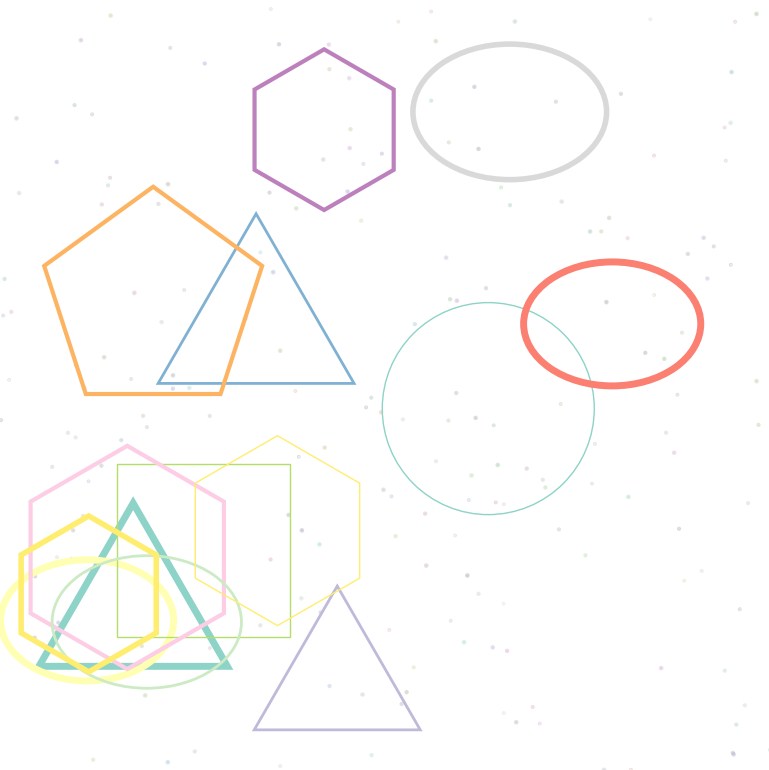[{"shape": "triangle", "thickness": 2.5, "radius": 0.71, "center": [0.173, 0.205]}, {"shape": "circle", "thickness": 0.5, "radius": 0.69, "center": [0.634, 0.469]}, {"shape": "oval", "thickness": 2.5, "radius": 0.56, "center": [0.113, 0.194]}, {"shape": "triangle", "thickness": 1, "radius": 0.62, "center": [0.438, 0.114]}, {"shape": "oval", "thickness": 2.5, "radius": 0.58, "center": [0.795, 0.579]}, {"shape": "triangle", "thickness": 1, "radius": 0.73, "center": [0.333, 0.576]}, {"shape": "pentagon", "thickness": 1.5, "radius": 0.74, "center": [0.199, 0.609]}, {"shape": "square", "thickness": 0.5, "radius": 0.56, "center": [0.264, 0.285]}, {"shape": "hexagon", "thickness": 1.5, "radius": 0.72, "center": [0.165, 0.276]}, {"shape": "oval", "thickness": 2, "radius": 0.63, "center": [0.662, 0.855]}, {"shape": "hexagon", "thickness": 1.5, "radius": 0.52, "center": [0.421, 0.832]}, {"shape": "oval", "thickness": 1, "radius": 0.61, "center": [0.191, 0.192]}, {"shape": "hexagon", "thickness": 0.5, "radius": 0.62, "center": [0.36, 0.311]}, {"shape": "hexagon", "thickness": 2, "radius": 0.51, "center": [0.115, 0.229]}]